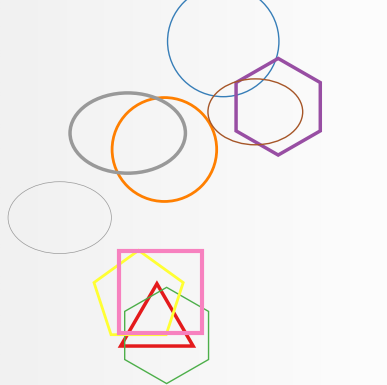[{"shape": "triangle", "thickness": 2.5, "radius": 0.54, "center": [0.405, 0.155]}, {"shape": "circle", "thickness": 1, "radius": 0.72, "center": [0.576, 0.893]}, {"shape": "hexagon", "thickness": 1, "radius": 0.62, "center": [0.43, 0.129]}, {"shape": "hexagon", "thickness": 2.5, "radius": 0.63, "center": [0.718, 0.723]}, {"shape": "circle", "thickness": 2, "radius": 0.67, "center": [0.424, 0.612]}, {"shape": "pentagon", "thickness": 2, "radius": 0.61, "center": [0.358, 0.229]}, {"shape": "oval", "thickness": 1, "radius": 0.61, "center": [0.659, 0.71]}, {"shape": "square", "thickness": 3, "radius": 0.53, "center": [0.413, 0.241]}, {"shape": "oval", "thickness": 0.5, "radius": 0.67, "center": [0.154, 0.435]}, {"shape": "oval", "thickness": 2.5, "radius": 0.74, "center": [0.33, 0.654]}]